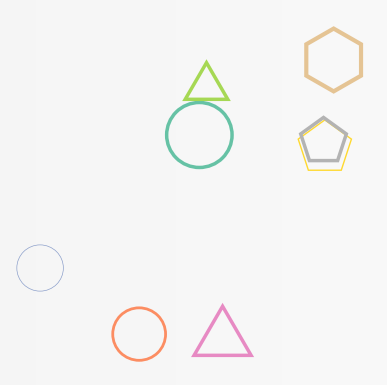[{"shape": "circle", "thickness": 2.5, "radius": 0.42, "center": [0.514, 0.649]}, {"shape": "circle", "thickness": 2, "radius": 0.34, "center": [0.359, 0.132]}, {"shape": "circle", "thickness": 0.5, "radius": 0.3, "center": [0.103, 0.304]}, {"shape": "triangle", "thickness": 2.5, "radius": 0.42, "center": [0.574, 0.12]}, {"shape": "triangle", "thickness": 2.5, "radius": 0.32, "center": [0.533, 0.774]}, {"shape": "pentagon", "thickness": 1, "radius": 0.36, "center": [0.838, 0.616]}, {"shape": "hexagon", "thickness": 3, "radius": 0.41, "center": [0.861, 0.844]}, {"shape": "pentagon", "thickness": 2.5, "radius": 0.31, "center": [0.835, 0.633]}]